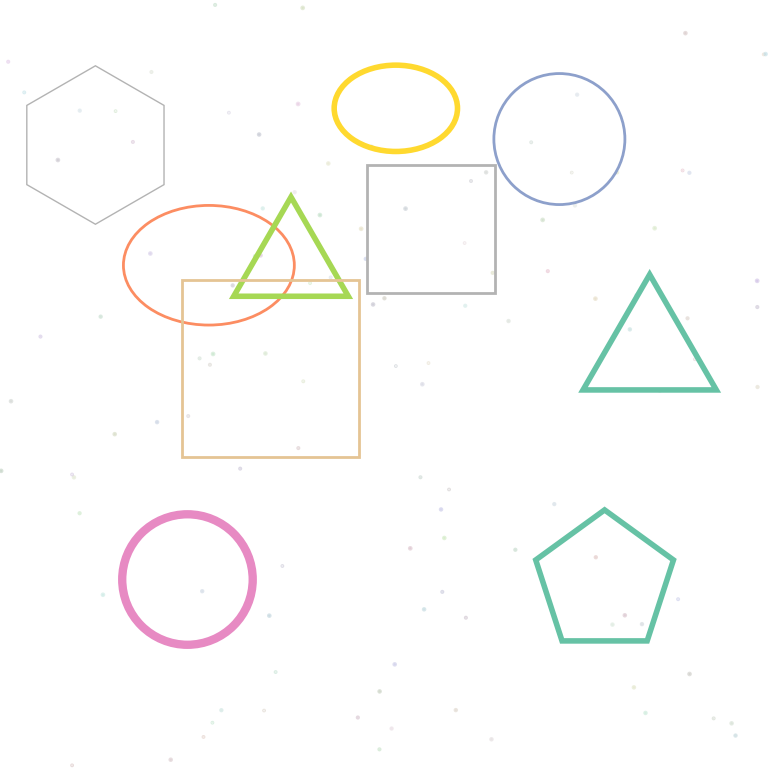[{"shape": "pentagon", "thickness": 2, "radius": 0.47, "center": [0.785, 0.244]}, {"shape": "triangle", "thickness": 2, "radius": 0.5, "center": [0.844, 0.544]}, {"shape": "oval", "thickness": 1, "radius": 0.55, "center": [0.271, 0.656]}, {"shape": "circle", "thickness": 1, "radius": 0.43, "center": [0.726, 0.819]}, {"shape": "circle", "thickness": 3, "radius": 0.42, "center": [0.243, 0.247]}, {"shape": "triangle", "thickness": 2, "radius": 0.43, "center": [0.378, 0.658]}, {"shape": "oval", "thickness": 2, "radius": 0.4, "center": [0.514, 0.859]}, {"shape": "square", "thickness": 1, "radius": 0.57, "center": [0.351, 0.521]}, {"shape": "square", "thickness": 1, "radius": 0.42, "center": [0.56, 0.702]}, {"shape": "hexagon", "thickness": 0.5, "radius": 0.51, "center": [0.124, 0.812]}]